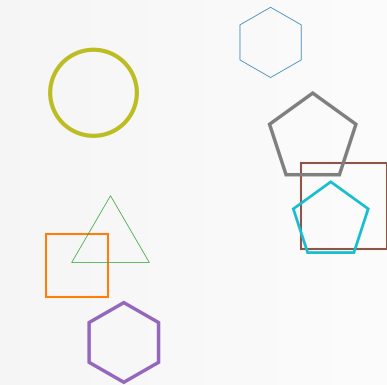[{"shape": "hexagon", "thickness": 0.5, "radius": 0.46, "center": [0.698, 0.89]}, {"shape": "square", "thickness": 1.5, "radius": 0.41, "center": [0.199, 0.311]}, {"shape": "triangle", "thickness": 0.5, "radius": 0.58, "center": [0.285, 0.376]}, {"shape": "hexagon", "thickness": 2.5, "radius": 0.52, "center": [0.32, 0.111]}, {"shape": "square", "thickness": 1.5, "radius": 0.56, "center": [0.888, 0.466]}, {"shape": "pentagon", "thickness": 2.5, "radius": 0.59, "center": [0.807, 0.641]}, {"shape": "circle", "thickness": 3, "radius": 0.56, "center": [0.241, 0.759]}, {"shape": "pentagon", "thickness": 2, "radius": 0.51, "center": [0.854, 0.426]}]